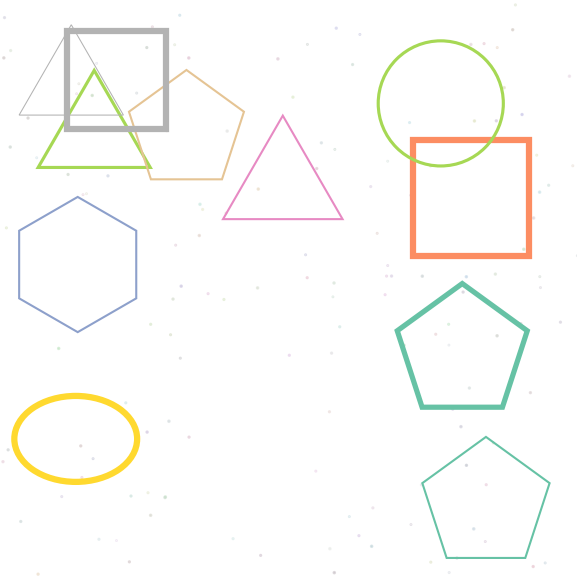[{"shape": "pentagon", "thickness": 1, "radius": 0.58, "center": [0.841, 0.127]}, {"shape": "pentagon", "thickness": 2.5, "radius": 0.59, "center": [0.8, 0.39]}, {"shape": "square", "thickness": 3, "radius": 0.5, "center": [0.816, 0.656]}, {"shape": "hexagon", "thickness": 1, "radius": 0.59, "center": [0.135, 0.541]}, {"shape": "triangle", "thickness": 1, "radius": 0.6, "center": [0.49, 0.679]}, {"shape": "circle", "thickness": 1.5, "radius": 0.54, "center": [0.763, 0.82]}, {"shape": "triangle", "thickness": 1.5, "radius": 0.56, "center": [0.163, 0.765]}, {"shape": "oval", "thickness": 3, "radius": 0.53, "center": [0.131, 0.239]}, {"shape": "pentagon", "thickness": 1, "radius": 0.52, "center": [0.323, 0.773]}, {"shape": "triangle", "thickness": 0.5, "radius": 0.52, "center": [0.123, 0.852]}, {"shape": "square", "thickness": 3, "radius": 0.43, "center": [0.201, 0.861]}]